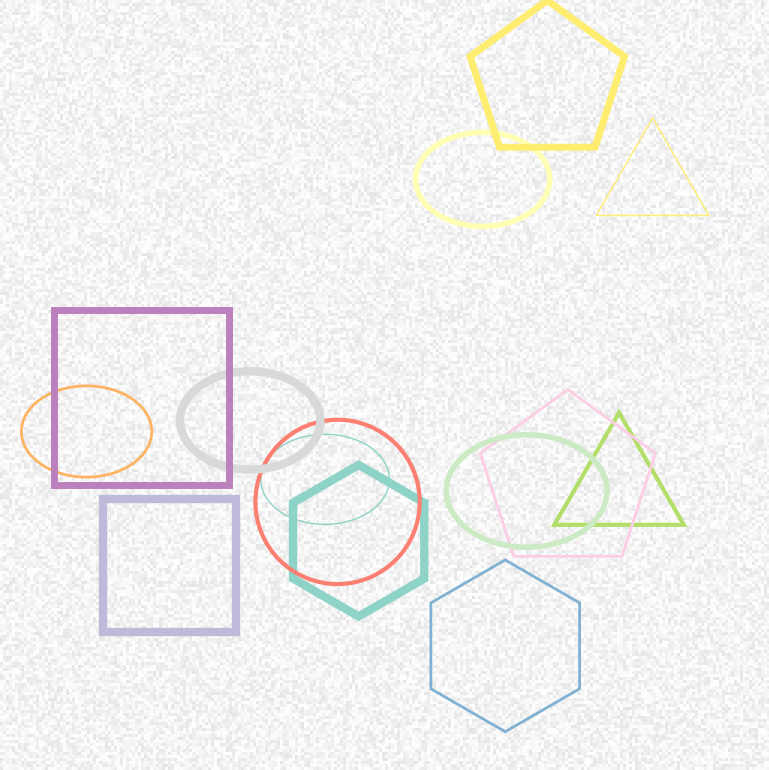[{"shape": "hexagon", "thickness": 3, "radius": 0.49, "center": [0.466, 0.298]}, {"shape": "oval", "thickness": 0.5, "radius": 0.42, "center": [0.422, 0.377]}, {"shape": "oval", "thickness": 2, "radius": 0.44, "center": [0.627, 0.767]}, {"shape": "square", "thickness": 3, "radius": 0.43, "center": [0.22, 0.265]}, {"shape": "circle", "thickness": 1.5, "radius": 0.53, "center": [0.438, 0.348]}, {"shape": "hexagon", "thickness": 1, "radius": 0.56, "center": [0.656, 0.161]}, {"shape": "oval", "thickness": 1, "radius": 0.42, "center": [0.112, 0.44]}, {"shape": "triangle", "thickness": 1.5, "radius": 0.49, "center": [0.804, 0.367]}, {"shape": "pentagon", "thickness": 1, "radius": 0.6, "center": [0.737, 0.374]}, {"shape": "oval", "thickness": 3, "radius": 0.46, "center": [0.325, 0.454]}, {"shape": "square", "thickness": 2.5, "radius": 0.57, "center": [0.183, 0.484]}, {"shape": "oval", "thickness": 2, "radius": 0.52, "center": [0.684, 0.362]}, {"shape": "triangle", "thickness": 0.5, "radius": 0.42, "center": [0.848, 0.762]}, {"shape": "pentagon", "thickness": 2.5, "radius": 0.53, "center": [0.711, 0.894]}]